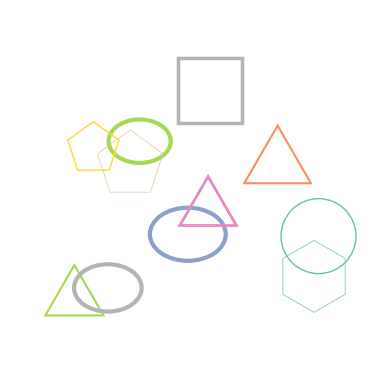[{"shape": "circle", "thickness": 1, "radius": 0.49, "center": [0.827, 0.387]}, {"shape": "hexagon", "thickness": 0.5, "radius": 0.47, "center": [0.816, 0.282]}, {"shape": "triangle", "thickness": 1.5, "radius": 0.5, "center": [0.721, 0.574]}, {"shape": "oval", "thickness": 3, "radius": 0.49, "center": [0.488, 0.391]}, {"shape": "triangle", "thickness": 2, "radius": 0.42, "center": [0.54, 0.457]}, {"shape": "oval", "thickness": 3, "radius": 0.4, "center": [0.363, 0.633]}, {"shape": "triangle", "thickness": 1.5, "radius": 0.44, "center": [0.193, 0.224]}, {"shape": "pentagon", "thickness": 1, "radius": 0.35, "center": [0.243, 0.614]}, {"shape": "pentagon", "thickness": 0.5, "radius": 0.45, "center": [0.338, 0.573]}, {"shape": "oval", "thickness": 3, "radius": 0.44, "center": [0.28, 0.252]}, {"shape": "square", "thickness": 2.5, "radius": 0.42, "center": [0.544, 0.765]}]